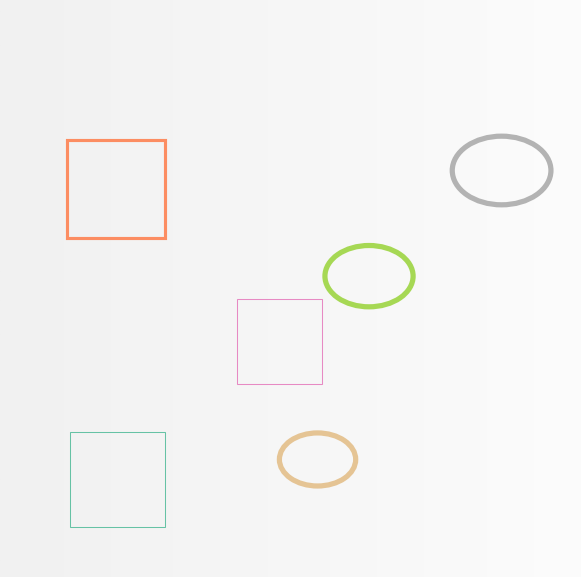[{"shape": "square", "thickness": 0.5, "radius": 0.41, "center": [0.201, 0.169]}, {"shape": "square", "thickness": 1.5, "radius": 0.42, "center": [0.2, 0.672]}, {"shape": "square", "thickness": 0.5, "radius": 0.36, "center": [0.481, 0.408]}, {"shape": "oval", "thickness": 2.5, "radius": 0.38, "center": [0.635, 0.521]}, {"shape": "oval", "thickness": 2.5, "radius": 0.33, "center": [0.546, 0.204]}, {"shape": "oval", "thickness": 2.5, "radius": 0.42, "center": [0.863, 0.704]}]